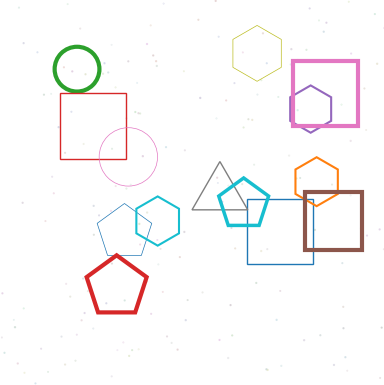[{"shape": "square", "thickness": 1, "radius": 0.43, "center": [0.728, 0.399]}, {"shape": "pentagon", "thickness": 0.5, "radius": 0.37, "center": [0.323, 0.397]}, {"shape": "hexagon", "thickness": 1.5, "radius": 0.32, "center": [0.822, 0.528]}, {"shape": "circle", "thickness": 3, "radius": 0.29, "center": [0.2, 0.82]}, {"shape": "pentagon", "thickness": 3, "radius": 0.41, "center": [0.303, 0.255]}, {"shape": "square", "thickness": 1, "radius": 0.43, "center": [0.242, 0.672]}, {"shape": "hexagon", "thickness": 1.5, "radius": 0.31, "center": [0.807, 0.717]}, {"shape": "square", "thickness": 3, "radius": 0.37, "center": [0.866, 0.426]}, {"shape": "square", "thickness": 3, "radius": 0.42, "center": [0.846, 0.756]}, {"shape": "circle", "thickness": 0.5, "radius": 0.38, "center": [0.333, 0.592]}, {"shape": "triangle", "thickness": 1, "radius": 0.42, "center": [0.571, 0.497]}, {"shape": "hexagon", "thickness": 0.5, "radius": 0.36, "center": [0.668, 0.861]}, {"shape": "hexagon", "thickness": 1.5, "radius": 0.32, "center": [0.41, 0.426]}, {"shape": "pentagon", "thickness": 2.5, "radius": 0.34, "center": [0.633, 0.47]}]